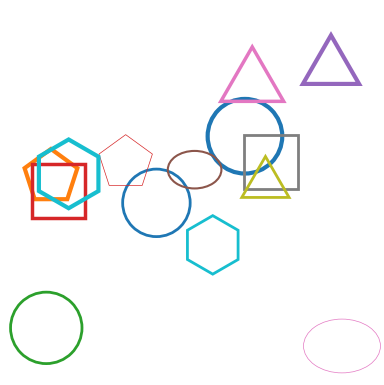[{"shape": "circle", "thickness": 2, "radius": 0.44, "center": [0.406, 0.473]}, {"shape": "circle", "thickness": 3, "radius": 0.48, "center": [0.636, 0.646]}, {"shape": "pentagon", "thickness": 3, "radius": 0.36, "center": [0.132, 0.541]}, {"shape": "circle", "thickness": 2, "radius": 0.46, "center": [0.12, 0.148]}, {"shape": "square", "thickness": 2.5, "radius": 0.35, "center": [0.152, 0.504]}, {"shape": "pentagon", "thickness": 0.5, "radius": 0.36, "center": [0.326, 0.577]}, {"shape": "triangle", "thickness": 3, "radius": 0.42, "center": [0.86, 0.824]}, {"shape": "oval", "thickness": 1.5, "radius": 0.35, "center": [0.505, 0.559]}, {"shape": "triangle", "thickness": 2.5, "radius": 0.47, "center": [0.655, 0.784]}, {"shape": "oval", "thickness": 0.5, "radius": 0.5, "center": [0.888, 0.101]}, {"shape": "square", "thickness": 2, "radius": 0.35, "center": [0.703, 0.578]}, {"shape": "triangle", "thickness": 2, "radius": 0.35, "center": [0.689, 0.523]}, {"shape": "hexagon", "thickness": 3, "radius": 0.45, "center": [0.178, 0.548]}, {"shape": "hexagon", "thickness": 2, "radius": 0.38, "center": [0.553, 0.364]}]